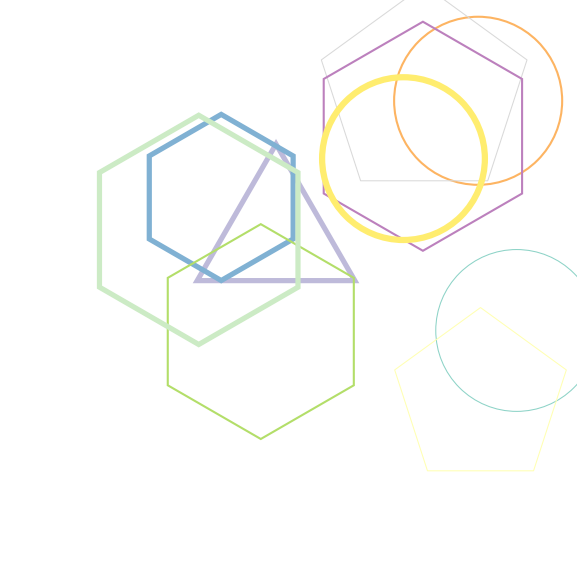[{"shape": "circle", "thickness": 0.5, "radius": 0.7, "center": [0.895, 0.427]}, {"shape": "pentagon", "thickness": 0.5, "radius": 0.78, "center": [0.832, 0.31]}, {"shape": "triangle", "thickness": 2.5, "radius": 0.79, "center": [0.478, 0.592]}, {"shape": "hexagon", "thickness": 2.5, "radius": 0.72, "center": [0.383, 0.657]}, {"shape": "circle", "thickness": 1, "radius": 0.73, "center": [0.828, 0.825]}, {"shape": "hexagon", "thickness": 1, "radius": 0.93, "center": [0.452, 0.425]}, {"shape": "pentagon", "thickness": 0.5, "radius": 0.94, "center": [0.734, 0.838]}, {"shape": "hexagon", "thickness": 1, "radius": 0.99, "center": [0.732, 0.763]}, {"shape": "hexagon", "thickness": 2.5, "radius": 0.99, "center": [0.344, 0.601]}, {"shape": "circle", "thickness": 3, "radius": 0.7, "center": [0.699, 0.724]}]